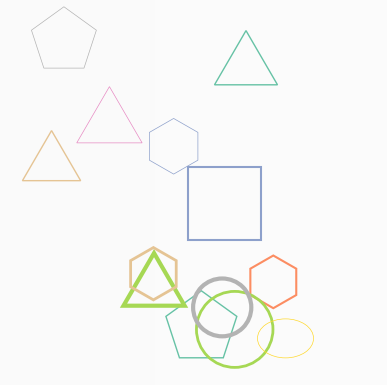[{"shape": "triangle", "thickness": 1, "radius": 0.47, "center": [0.635, 0.827]}, {"shape": "pentagon", "thickness": 1, "radius": 0.48, "center": [0.52, 0.148]}, {"shape": "hexagon", "thickness": 1.5, "radius": 0.34, "center": [0.705, 0.268]}, {"shape": "square", "thickness": 1.5, "radius": 0.47, "center": [0.579, 0.47]}, {"shape": "hexagon", "thickness": 0.5, "radius": 0.36, "center": [0.448, 0.62]}, {"shape": "triangle", "thickness": 0.5, "radius": 0.49, "center": [0.282, 0.678]}, {"shape": "circle", "thickness": 2, "radius": 0.49, "center": [0.606, 0.144]}, {"shape": "triangle", "thickness": 3, "radius": 0.46, "center": [0.398, 0.252]}, {"shape": "oval", "thickness": 0.5, "radius": 0.36, "center": [0.737, 0.121]}, {"shape": "hexagon", "thickness": 2, "radius": 0.34, "center": [0.396, 0.289]}, {"shape": "triangle", "thickness": 1, "radius": 0.43, "center": [0.133, 0.574]}, {"shape": "circle", "thickness": 3, "radius": 0.38, "center": [0.573, 0.202]}, {"shape": "pentagon", "thickness": 0.5, "radius": 0.44, "center": [0.165, 0.894]}]